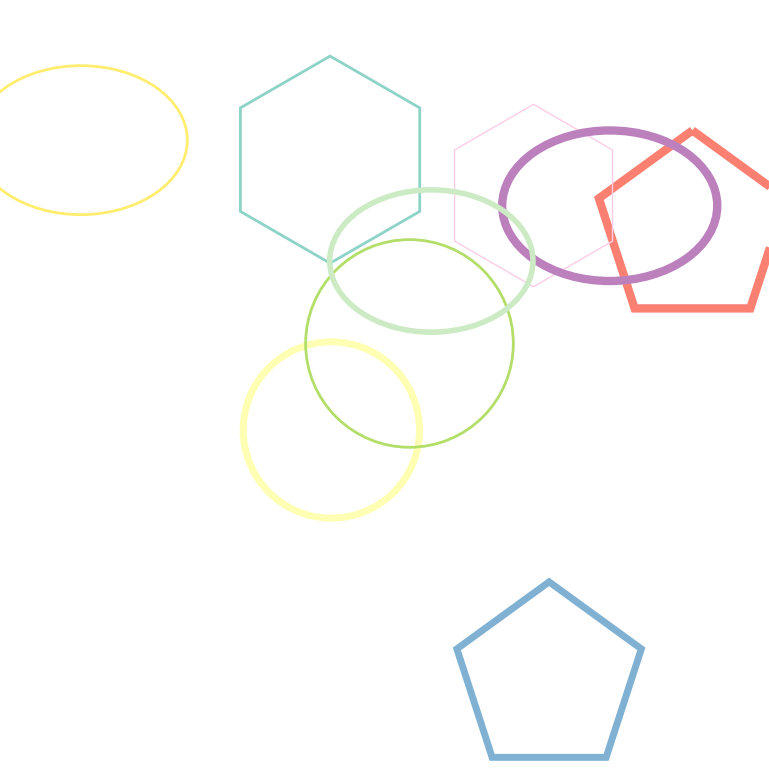[{"shape": "hexagon", "thickness": 1, "radius": 0.67, "center": [0.429, 0.793]}, {"shape": "circle", "thickness": 2.5, "radius": 0.57, "center": [0.43, 0.442]}, {"shape": "pentagon", "thickness": 3, "radius": 0.64, "center": [0.899, 0.703]}, {"shape": "pentagon", "thickness": 2.5, "radius": 0.63, "center": [0.713, 0.118]}, {"shape": "circle", "thickness": 1, "radius": 0.67, "center": [0.532, 0.554]}, {"shape": "hexagon", "thickness": 0.5, "radius": 0.59, "center": [0.693, 0.746]}, {"shape": "oval", "thickness": 3, "radius": 0.7, "center": [0.792, 0.733]}, {"shape": "oval", "thickness": 2, "radius": 0.66, "center": [0.56, 0.661]}, {"shape": "oval", "thickness": 1, "radius": 0.69, "center": [0.105, 0.818]}]